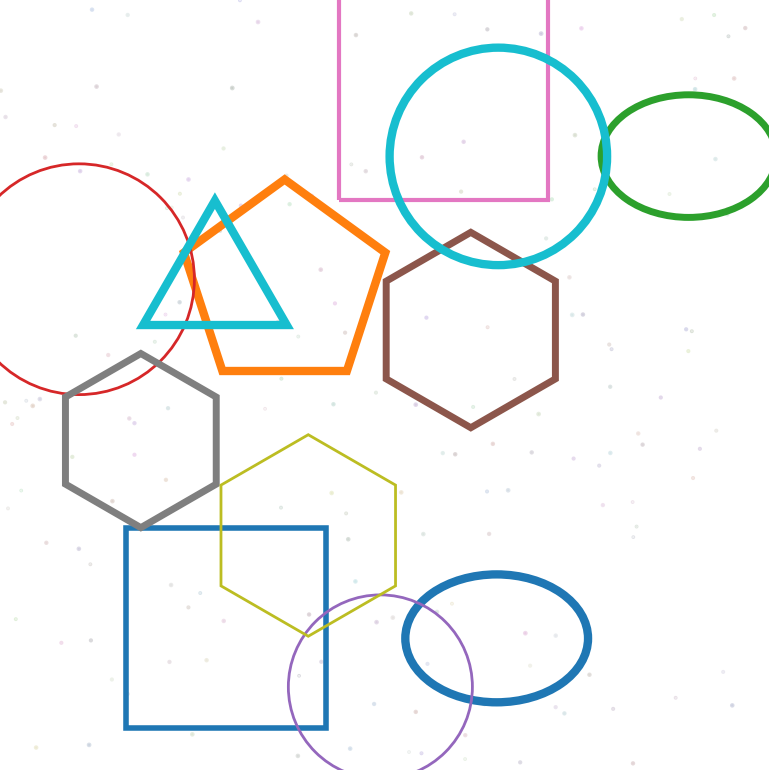[{"shape": "square", "thickness": 2, "radius": 0.65, "center": [0.294, 0.185]}, {"shape": "oval", "thickness": 3, "radius": 0.59, "center": [0.645, 0.171]}, {"shape": "pentagon", "thickness": 3, "radius": 0.69, "center": [0.37, 0.629]}, {"shape": "oval", "thickness": 2.5, "radius": 0.57, "center": [0.894, 0.797]}, {"shape": "circle", "thickness": 1, "radius": 0.75, "center": [0.103, 0.637]}, {"shape": "circle", "thickness": 1, "radius": 0.6, "center": [0.494, 0.108]}, {"shape": "hexagon", "thickness": 2.5, "radius": 0.63, "center": [0.611, 0.571]}, {"shape": "square", "thickness": 1.5, "radius": 0.68, "center": [0.576, 0.876]}, {"shape": "hexagon", "thickness": 2.5, "radius": 0.57, "center": [0.183, 0.428]}, {"shape": "hexagon", "thickness": 1, "radius": 0.65, "center": [0.4, 0.305]}, {"shape": "circle", "thickness": 3, "radius": 0.71, "center": [0.647, 0.797]}, {"shape": "triangle", "thickness": 3, "radius": 0.54, "center": [0.279, 0.632]}]